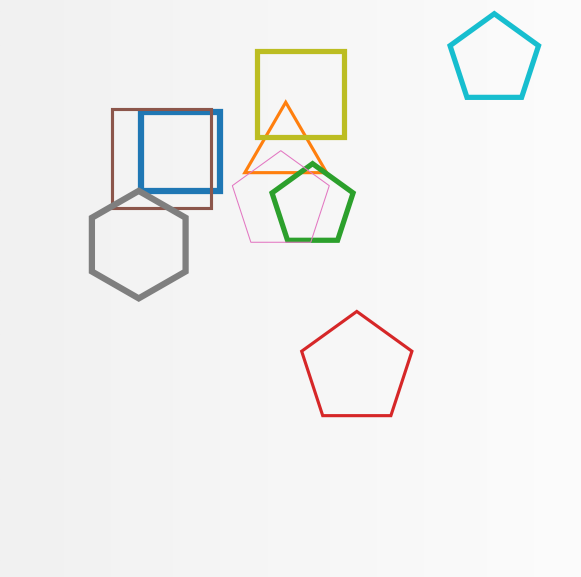[{"shape": "square", "thickness": 3, "radius": 0.34, "center": [0.311, 0.736]}, {"shape": "triangle", "thickness": 1.5, "radius": 0.41, "center": [0.492, 0.741]}, {"shape": "pentagon", "thickness": 2.5, "radius": 0.37, "center": [0.538, 0.642]}, {"shape": "pentagon", "thickness": 1.5, "radius": 0.5, "center": [0.614, 0.36]}, {"shape": "square", "thickness": 1.5, "radius": 0.43, "center": [0.278, 0.725]}, {"shape": "pentagon", "thickness": 0.5, "radius": 0.44, "center": [0.483, 0.651]}, {"shape": "hexagon", "thickness": 3, "radius": 0.47, "center": [0.239, 0.576]}, {"shape": "square", "thickness": 2.5, "radius": 0.38, "center": [0.517, 0.837]}, {"shape": "pentagon", "thickness": 2.5, "radius": 0.4, "center": [0.85, 0.895]}]